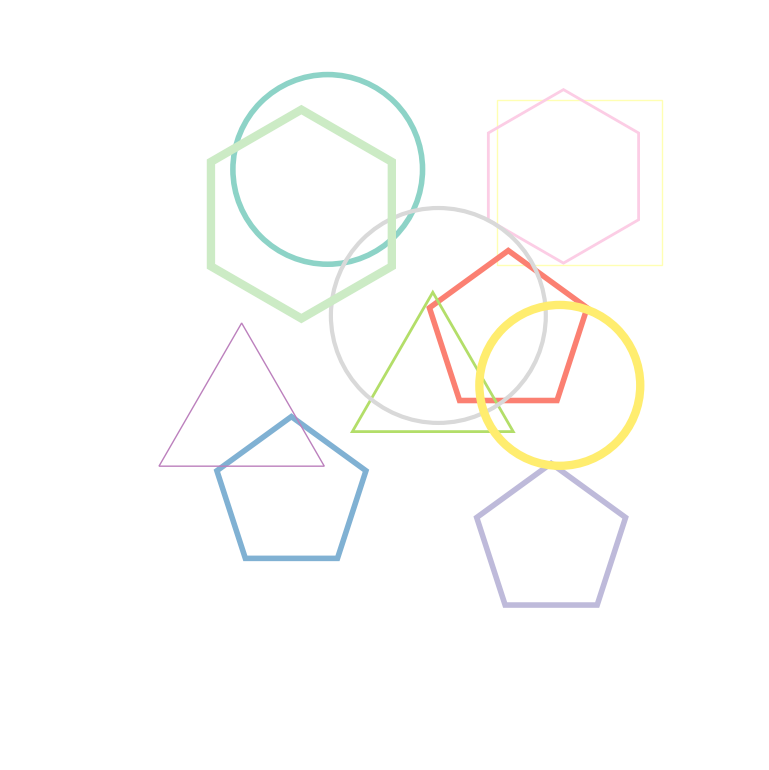[{"shape": "circle", "thickness": 2, "radius": 0.62, "center": [0.426, 0.78]}, {"shape": "square", "thickness": 0.5, "radius": 0.54, "center": [0.752, 0.763]}, {"shape": "pentagon", "thickness": 2, "radius": 0.51, "center": [0.716, 0.296]}, {"shape": "pentagon", "thickness": 2, "radius": 0.54, "center": [0.66, 0.567]}, {"shape": "pentagon", "thickness": 2, "radius": 0.51, "center": [0.378, 0.357]}, {"shape": "triangle", "thickness": 1, "radius": 0.6, "center": [0.562, 0.5]}, {"shape": "hexagon", "thickness": 1, "radius": 0.56, "center": [0.732, 0.771]}, {"shape": "circle", "thickness": 1.5, "radius": 0.7, "center": [0.569, 0.59]}, {"shape": "triangle", "thickness": 0.5, "radius": 0.62, "center": [0.314, 0.457]}, {"shape": "hexagon", "thickness": 3, "radius": 0.68, "center": [0.391, 0.722]}, {"shape": "circle", "thickness": 3, "radius": 0.52, "center": [0.727, 0.5]}]